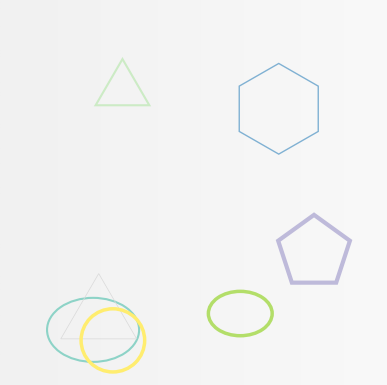[{"shape": "oval", "thickness": 1.5, "radius": 0.59, "center": [0.24, 0.143]}, {"shape": "pentagon", "thickness": 3, "radius": 0.49, "center": [0.81, 0.345]}, {"shape": "hexagon", "thickness": 1, "radius": 0.59, "center": [0.719, 0.717]}, {"shape": "oval", "thickness": 2.5, "radius": 0.41, "center": [0.62, 0.186]}, {"shape": "triangle", "thickness": 0.5, "radius": 0.57, "center": [0.255, 0.176]}, {"shape": "triangle", "thickness": 1.5, "radius": 0.4, "center": [0.316, 0.767]}, {"shape": "circle", "thickness": 2.5, "radius": 0.41, "center": [0.291, 0.116]}]